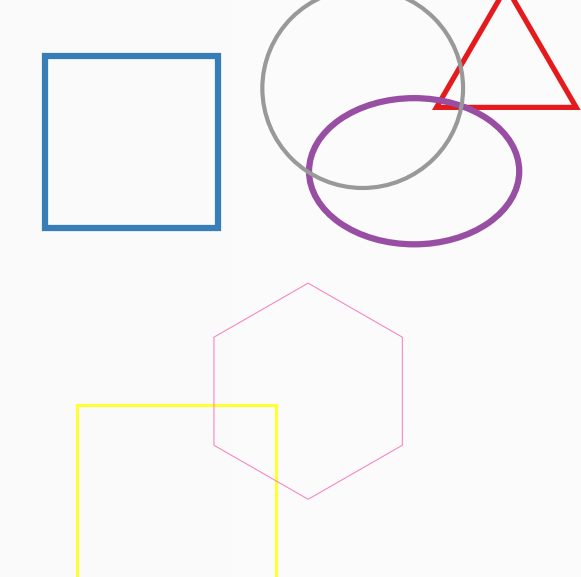[{"shape": "triangle", "thickness": 2.5, "radius": 0.69, "center": [0.871, 0.883]}, {"shape": "square", "thickness": 3, "radius": 0.74, "center": [0.226, 0.752]}, {"shape": "oval", "thickness": 3, "radius": 0.9, "center": [0.712, 0.703]}, {"shape": "square", "thickness": 1.5, "radius": 0.86, "center": [0.304, 0.127]}, {"shape": "hexagon", "thickness": 0.5, "radius": 0.94, "center": [0.53, 0.322]}, {"shape": "circle", "thickness": 2, "radius": 0.86, "center": [0.624, 0.846]}]